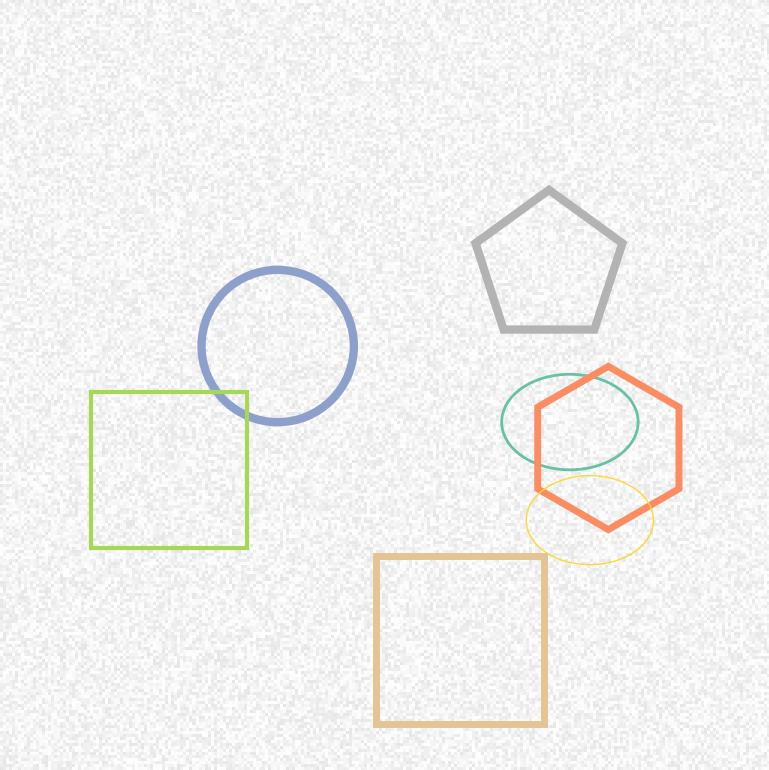[{"shape": "oval", "thickness": 1, "radius": 0.44, "center": [0.74, 0.452]}, {"shape": "hexagon", "thickness": 2.5, "radius": 0.53, "center": [0.79, 0.418]}, {"shape": "circle", "thickness": 3, "radius": 0.49, "center": [0.361, 0.551]}, {"shape": "square", "thickness": 1.5, "radius": 0.51, "center": [0.219, 0.39]}, {"shape": "oval", "thickness": 0.5, "radius": 0.41, "center": [0.766, 0.324]}, {"shape": "square", "thickness": 2.5, "radius": 0.55, "center": [0.597, 0.169]}, {"shape": "pentagon", "thickness": 3, "radius": 0.5, "center": [0.713, 0.653]}]